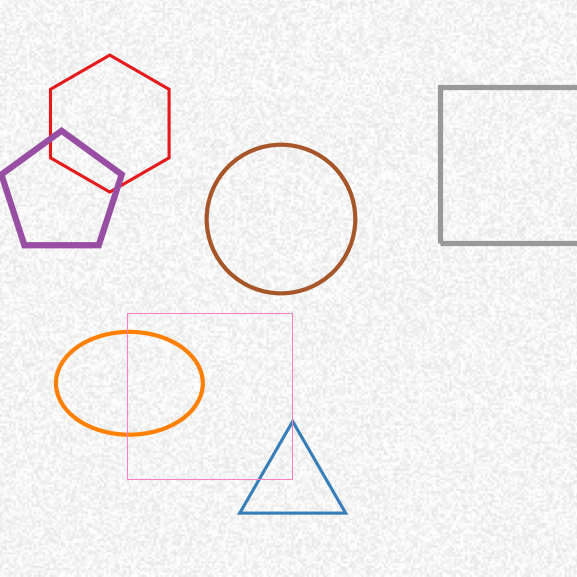[{"shape": "hexagon", "thickness": 1.5, "radius": 0.59, "center": [0.19, 0.785]}, {"shape": "triangle", "thickness": 1.5, "radius": 0.53, "center": [0.507, 0.164]}, {"shape": "pentagon", "thickness": 3, "radius": 0.55, "center": [0.107, 0.663]}, {"shape": "oval", "thickness": 2, "radius": 0.64, "center": [0.224, 0.335]}, {"shape": "circle", "thickness": 2, "radius": 0.64, "center": [0.487, 0.62]}, {"shape": "square", "thickness": 0.5, "radius": 0.72, "center": [0.363, 0.313]}, {"shape": "square", "thickness": 2.5, "radius": 0.67, "center": [0.896, 0.714]}]